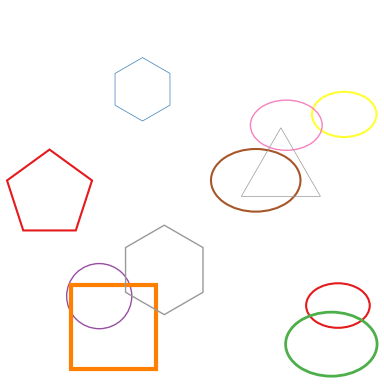[{"shape": "pentagon", "thickness": 1.5, "radius": 0.58, "center": [0.129, 0.495]}, {"shape": "oval", "thickness": 1.5, "radius": 0.41, "center": [0.878, 0.206]}, {"shape": "hexagon", "thickness": 0.5, "radius": 0.41, "center": [0.37, 0.768]}, {"shape": "oval", "thickness": 2, "radius": 0.59, "center": [0.861, 0.106]}, {"shape": "circle", "thickness": 1, "radius": 0.42, "center": [0.258, 0.231]}, {"shape": "square", "thickness": 3, "radius": 0.55, "center": [0.295, 0.151]}, {"shape": "oval", "thickness": 1.5, "radius": 0.42, "center": [0.894, 0.703]}, {"shape": "oval", "thickness": 1.5, "radius": 0.58, "center": [0.664, 0.532]}, {"shape": "oval", "thickness": 1, "radius": 0.47, "center": [0.744, 0.675]}, {"shape": "triangle", "thickness": 0.5, "radius": 0.59, "center": [0.73, 0.549]}, {"shape": "hexagon", "thickness": 1, "radius": 0.58, "center": [0.427, 0.299]}]